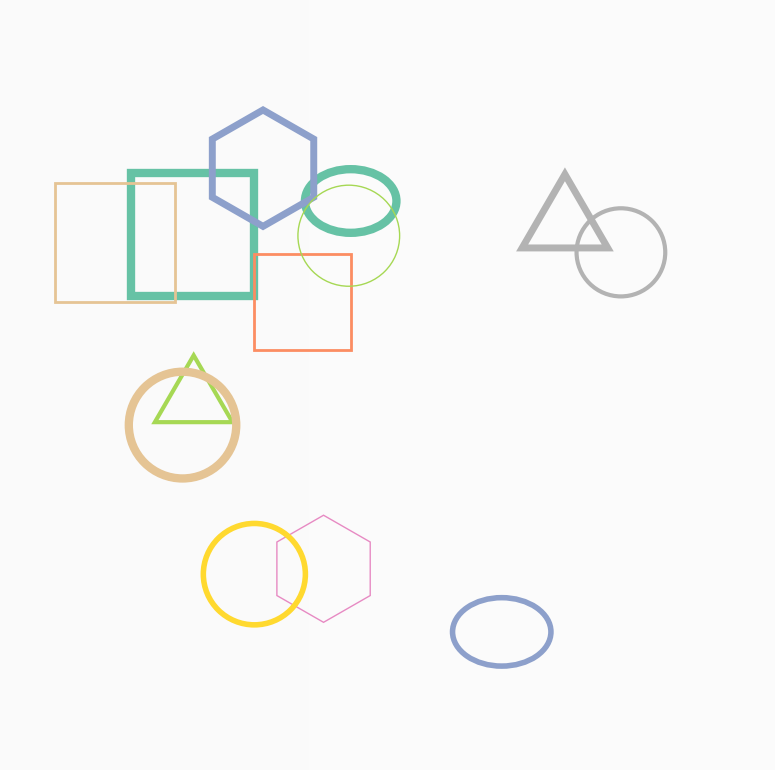[{"shape": "oval", "thickness": 3, "radius": 0.3, "center": [0.453, 0.739]}, {"shape": "square", "thickness": 3, "radius": 0.4, "center": [0.249, 0.695]}, {"shape": "square", "thickness": 1, "radius": 0.31, "center": [0.39, 0.608]}, {"shape": "oval", "thickness": 2, "radius": 0.32, "center": [0.647, 0.179]}, {"shape": "hexagon", "thickness": 2.5, "radius": 0.38, "center": [0.339, 0.782]}, {"shape": "hexagon", "thickness": 0.5, "radius": 0.35, "center": [0.417, 0.261]}, {"shape": "circle", "thickness": 0.5, "radius": 0.33, "center": [0.45, 0.694]}, {"shape": "triangle", "thickness": 1.5, "radius": 0.29, "center": [0.25, 0.481]}, {"shape": "circle", "thickness": 2, "radius": 0.33, "center": [0.328, 0.254]}, {"shape": "circle", "thickness": 3, "radius": 0.35, "center": [0.236, 0.448]}, {"shape": "square", "thickness": 1, "radius": 0.39, "center": [0.149, 0.685]}, {"shape": "triangle", "thickness": 2.5, "radius": 0.32, "center": [0.729, 0.71]}, {"shape": "circle", "thickness": 1.5, "radius": 0.29, "center": [0.801, 0.672]}]